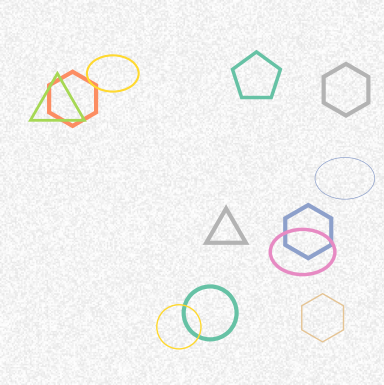[{"shape": "pentagon", "thickness": 2.5, "radius": 0.33, "center": [0.666, 0.8]}, {"shape": "circle", "thickness": 3, "radius": 0.34, "center": [0.546, 0.187]}, {"shape": "hexagon", "thickness": 3, "radius": 0.35, "center": [0.189, 0.743]}, {"shape": "hexagon", "thickness": 3, "radius": 0.34, "center": [0.801, 0.398]}, {"shape": "oval", "thickness": 0.5, "radius": 0.39, "center": [0.896, 0.537]}, {"shape": "oval", "thickness": 2.5, "radius": 0.42, "center": [0.786, 0.345]}, {"shape": "triangle", "thickness": 2, "radius": 0.41, "center": [0.149, 0.728]}, {"shape": "oval", "thickness": 1.5, "radius": 0.34, "center": [0.293, 0.809]}, {"shape": "circle", "thickness": 1, "radius": 0.29, "center": [0.465, 0.151]}, {"shape": "hexagon", "thickness": 1, "radius": 0.31, "center": [0.838, 0.175]}, {"shape": "hexagon", "thickness": 3, "radius": 0.34, "center": [0.899, 0.767]}, {"shape": "triangle", "thickness": 3, "radius": 0.3, "center": [0.587, 0.399]}]